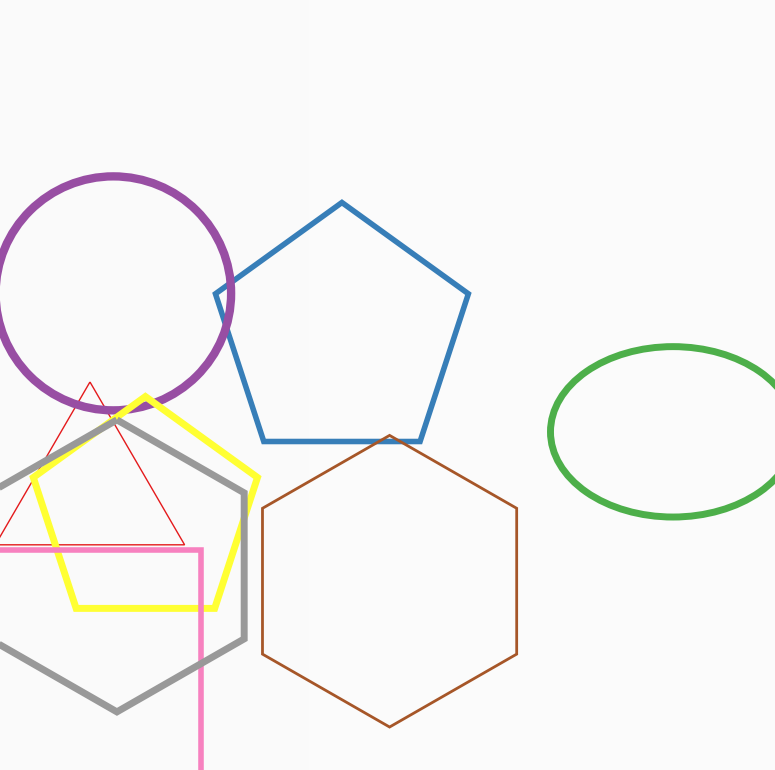[{"shape": "triangle", "thickness": 0.5, "radius": 0.7, "center": [0.116, 0.363]}, {"shape": "pentagon", "thickness": 2, "radius": 0.86, "center": [0.441, 0.565]}, {"shape": "oval", "thickness": 2.5, "radius": 0.79, "center": [0.868, 0.439]}, {"shape": "circle", "thickness": 3, "radius": 0.76, "center": [0.146, 0.619]}, {"shape": "pentagon", "thickness": 2.5, "radius": 0.76, "center": [0.188, 0.333]}, {"shape": "hexagon", "thickness": 1, "radius": 0.95, "center": [0.503, 0.245]}, {"shape": "square", "thickness": 2, "radius": 0.76, "center": [0.107, 0.133]}, {"shape": "hexagon", "thickness": 2.5, "radius": 0.95, "center": [0.151, 0.265]}]